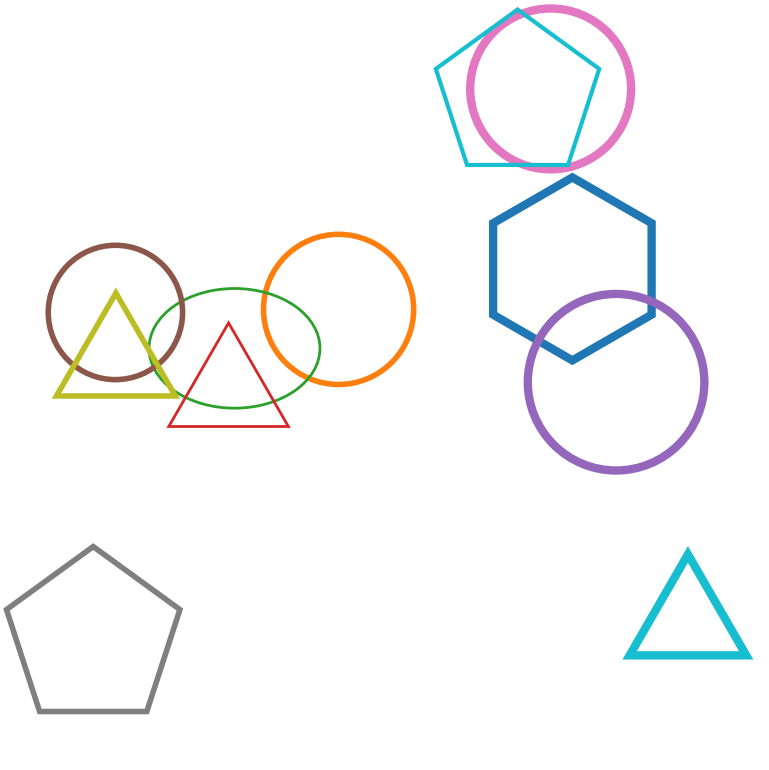[{"shape": "hexagon", "thickness": 3, "radius": 0.59, "center": [0.743, 0.651]}, {"shape": "circle", "thickness": 2, "radius": 0.49, "center": [0.44, 0.598]}, {"shape": "oval", "thickness": 1, "radius": 0.55, "center": [0.305, 0.548]}, {"shape": "triangle", "thickness": 1, "radius": 0.45, "center": [0.297, 0.491]}, {"shape": "circle", "thickness": 3, "radius": 0.57, "center": [0.8, 0.504]}, {"shape": "circle", "thickness": 2, "radius": 0.44, "center": [0.15, 0.594]}, {"shape": "circle", "thickness": 3, "radius": 0.52, "center": [0.715, 0.885]}, {"shape": "pentagon", "thickness": 2, "radius": 0.59, "center": [0.121, 0.172]}, {"shape": "triangle", "thickness": 2, "radius": 0.45, "center": [0.151, 0.53]}, {"shape": "pentagon", "thickness": 1.5, "radius": 0.56, "center": [0.672, 0.876]}, {"shape": "triangle", "thickness": 3, "radius": 0.44, "center": [0.893, 0.193]}]